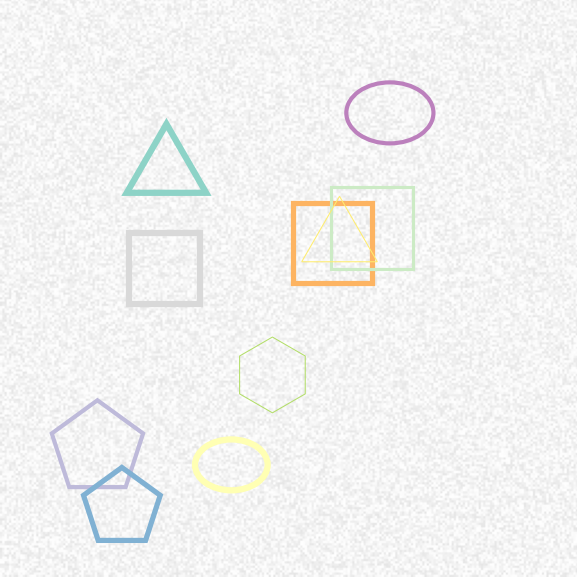[{"shape": "triangle", "thickness": 3, "radius": 0.4, "center": [0.288, 0.705]}, {"shape": "oval", "thickness": 3, "radius": 0.31, "center": [0.401, 0.194]}, {"shape": "pentagon", "thickness": 2, "radius": 0.42, "center": [0.169, 0.223]}, {"shape": "pentagon", "thickness": 2.5, "radius": 0.35, "center": [0.211, 0.12]}, {"shape": "square", "thickness": 2.5, "radius": 0.34, "center": [0.576, 0.579]}, {"shape": "hexagon", "thickness": 0.5, "radius": 0.33, "center": [0.472, 0.35]}, {"shape": "square", "thickness": 3, "radius": 0.31, "center": [0.284, 0.534]}, {"shape": "oval", "thickness": 2, "radius": 0.38, "center": [0.675, 0.804]}, {"shape": "square", "thickness": 1.5, "radius": 0.36, "center": [0.643, 0.605]}, {"shape": "triangle", "thickness": 0.5, "radius": 0.38, "center": [0.588, 0.584]}]